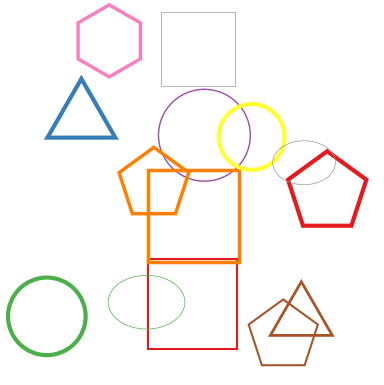[{"shape": "square", "thickness": 1.5, "radius": 0.58, "center": [0.5, 0.21]}, {"shape": "pentagon", "thickness": 3, "radius": 0.53, "center": [0.85, 0.5]}, {"shape": "triangle", "thickness": 3, "radius": 0.51, "center": [0.211, 0.693]}, {"shape": "oval", "thickness": 0.5, "radius": 0.5, "center": [0.381, 0.215]}, {"shape": "circle", "thickness": 3, "radius": 0.5, "center": [0.122, 0.178]}, {"shape": "circle", "thickness": 1, "radius": 0.6, "center": [0.531, 0.649]}, {"shape": "pentagon", "thickness": 2.5, "radius": 0.48, "center": [0.4, 0.522]}, {"shape": "square", "thickness": 2.5, "radius": 0.6, "center": [0.503, 0.44]}, {"shape": "circle", "thickness": 3, "radius": 0.43, "center": [0.654, 0.644]}, {"shape": "pentagon", "thickness": 1.5, "radius": 0.47, "center": [0.736, 0.128]}, {"shape": "triangle", "thickness": 2, "radius": 0.46, "center": [0.783, 0.175]}, {"shape": "hexagon", "thickness": 2.5, "radius": 0.47, "center": [0.284, 0.894]}, {"shape": "square", "thickness": 0.5, "radius": 0.48, "center": [0.514, 0.872]}, {"shape": "oval", "thickness": 0.5, "radius": 0.41, "center": [0.79, 0.577]}]